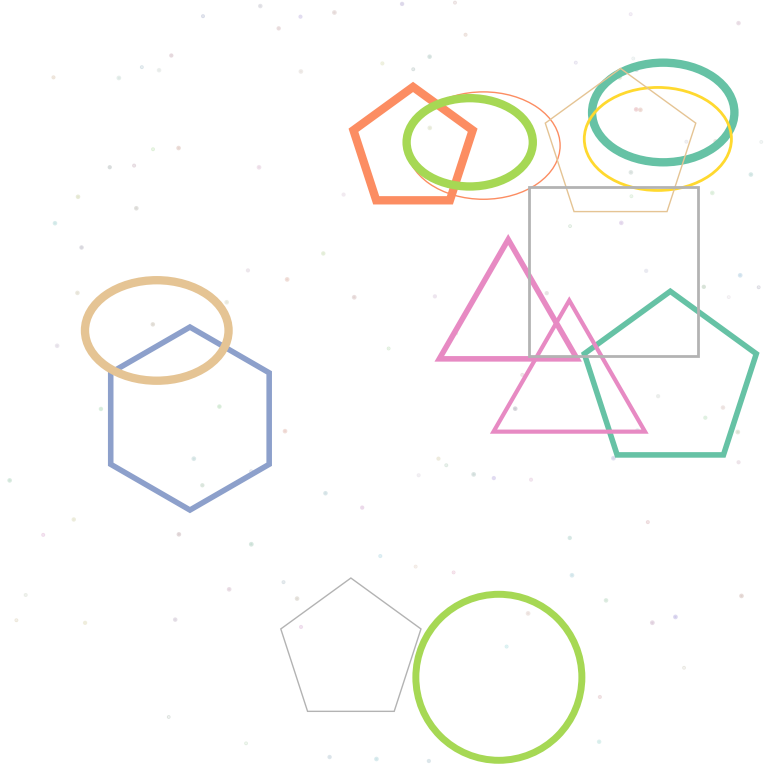[{"shape": "oval", "thickness": 3, "radius": 0.46, "center": [0.861, 0.854]}, {"shape": "pentagon", "thickness": 2, "radius": 0.59, "center": [0.871, 0.504]}, {"shape": "pentagon", "thickness": 3, "radius": 0.41, "center": [0.536, 0.806]}, {"shape": "oval", "thickness": 0.5, "radius": 0.5, "center": [0.628, 0.811]}, {"shape": "hexagon", "thickness": 2, "radius": 0.59, "center": [0.247, 0.456]}, {"shape": "triangle", "thickness": 2, "radius": 0.52, "center": [0.66, 0.586]}, {"shape": "triangle", "thickness": 1.5, "radius": 0.57, "center": [0.739, 0.496]}, {"shape": "oval", "thickness": 3, "radius": 0.41, "center": [0.61, 0.815]}, {"shape": "circle", "thickness": 2.5, "radius": 0.54, "center": [0.648, 0.12]}, {"shape": "oval", "thickness": 1, "radius": 0.48, "center": [0.854, 0.82]}, {"shape": "oval", "thickness": 3, "radius": 0.47, "center": [0.204, 0.571]}, {"shape": "pentagon", "thickness": 0.5, "radius": 0.51, "center": [0.806, 0.808]}, {"shape": "square", "thickness": 1, "radius": 0.55, "center": [0.796, 0.647]}, {"shape": "pentagon", "thickness": 0.5, "radius": 0.48, "center": [0.456, 0.154]}]